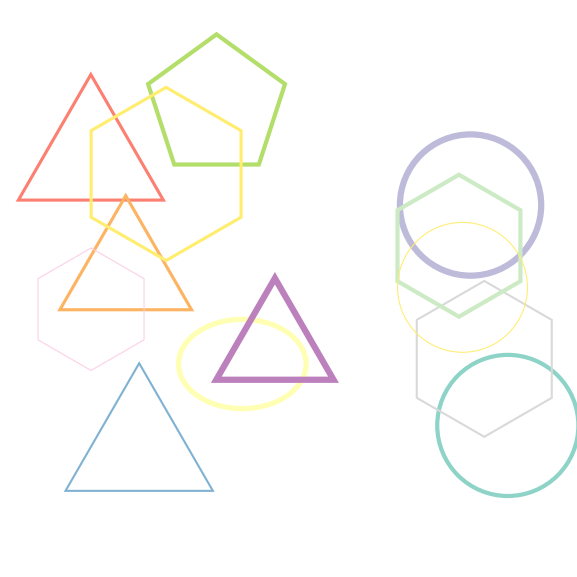[{"shape": "circle", "thickness": 2, "radius": 0.61, "center": [0.879, 0.262]}, {"shape": "oval", "thickness": 2.5, "radius": 0.55, "center": [0.42, 0.369]}, {"shape": "circle", "thickness": 3, "radius": 0.61, "center": [0.815, 0.644]}, {"shape": "triangle", "thickness": 1.5, "radius": 0.72, "center": [0.157, 0.725]}, {"shape": "triangle", "thickness": 1, "radius": 0.74, "center": [0.241, 0.223]}, {"shape": "triangle", "thickness": 1.5, "radius": 0.66, "center": [0.218, 0.529]}, {"shape": "pentagon", "thickness": 2, "radius": 0.62, "center": [0.375, 0.815]}, {"shape": "hexagon", "thickness": 0.5, "radius": 0.53, "center": [0.158, 0.464]}, {"shape": "hexagon", "thickness": 1, "radius": 0.67, "center": [0.839, 0.378]}, {"shape": "triangle", "thickness": 3, "radius": 0.59, "center": [0.476, 0.4]}, {"shape": "hexagon", "thickness": 2, "radius": 0.61, "center": [0.795, 0.574]}, {"shape": "hexagon", "thickness": 1.5, "radius": 0.75, "center": [0.288, 0.698]}, {"shape": "circle", "thickness": 0.5, "radius": 0.56, "center": [0.801, 0.502]}]